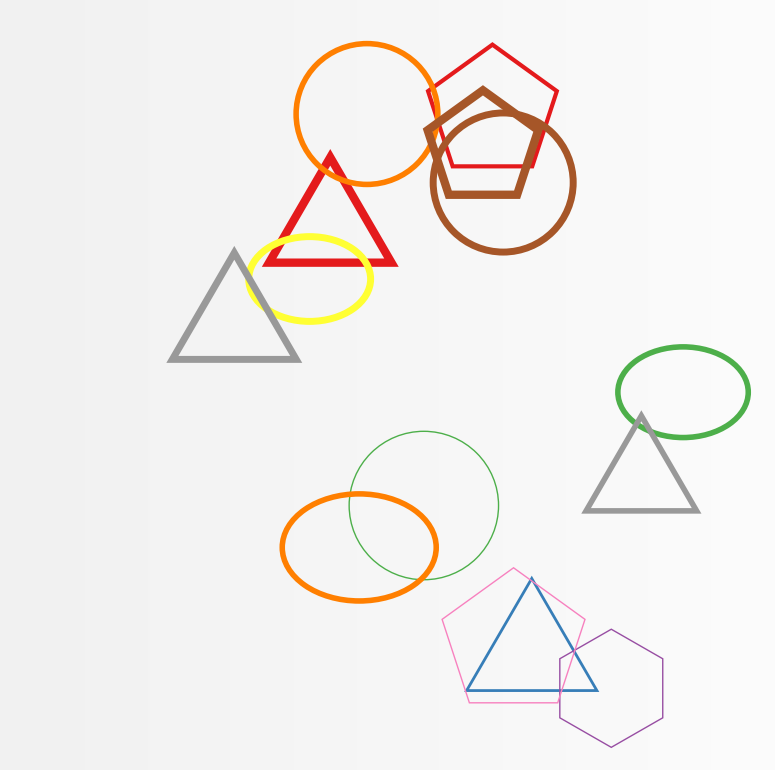[{"shape": "pentagon", "thickness": 1.5, "radius": 0.44, "center": [0.635, 0.855]}, {"shape": "triangle", "thickness": 3, "radius": 0.46, "center": [0.426, 0.704]}, {"shape": "triangle", "thickness": 1, "radius": 0.49, "center": [0.686, 0.152]}, {"shape": "oval", "thickness": 2, "radius": 0.42, "center": [0.881, 0.491]}, {"shape": "circle", "thickness": 0.5, "radius": 0.48, "center": [0.547, 0.343]}, {"shape": "hexagon", "thickness": 0.5, "radius": 0.38, "center": [0.789, 0.106]}, {"shape": "circle", "thickness": 2, "radius": 0.46, "center": [0.474, 0.852]}, {"shape": "oval", "thickness": 2, "radius": 0.5, "center": [0.464, 0.289]}, {"shape": "oval", "thickness": 2.5, "radius": 0.39, "center": [0.4, 0.638]}, {"shape": "circle", "thickness": 2.5, "radius": 0.45, "center": [0.649, 0.763]}, {"shape": "pentagon", "thickness": 3, "radius": 0.37, "center": [0.623, 0.808]}, {"shape": "pentagon", "thickness": 0.5, "radius": 0.48, "center": [0.663, 0.166]}, {"shape": "triangle", "thickness": 2.5, "radius": 0.46, "center": [0.302, 0.579]}, {"shape": "triangle", "thickness": 2, "radius": 0.41, "center": [0.828, 0.378]}]